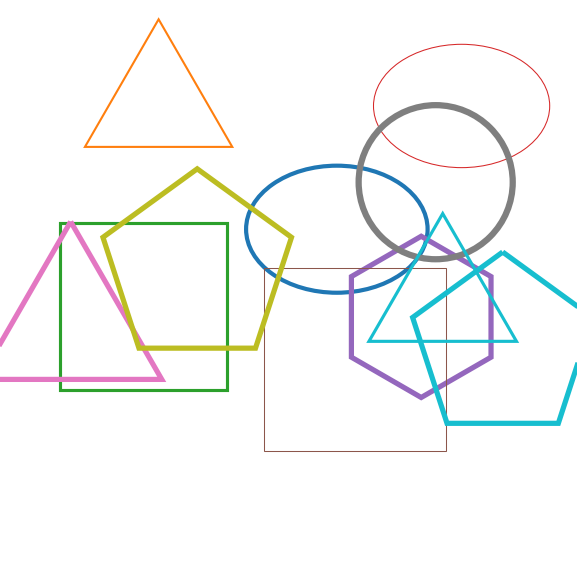[{"shape": "oval", "thickness": 2, "radius": 0.79, "center": [0.583, 0.602]}, {"shape": "triangle", "thickness": 1, "radius": 0.74, "center": [0.275, 0.818]}, {"shape": "square", "thickness": 1.5, "radius": 0.72, "center": [0.248, 0.468]}, {"shape": "oval", "thickness": 0.5, "radius": 0.76, "center": [0.799, 0.816]}, {"shape": "hexagon", "thickness": 2.5, "radius": 0.7, "center": [0.729, 0.45]}, {"shape": "square", "thickness": 0.5, "radius": 0.79, "center": [0.615, 0.376]}, {"shape": "triangle", "thickness": 2.5, "radius": 0.91, "center": [0.122, 0.433]}, {"shape": "circle", "thickness": 3, "radius": 0.67, "center": [0.754, 0.684]}, {"shape": "pentagon", "thickness": 2.5, "radius": 0.86, "center": [0.342, 0.535]}, {"shape": "pentagon", "thickness": 2.5, "radius": 0.82, "center": [0.87, 0.399]}, {"shape": "triangle", "thickness": 1.5, "radius": 0.74, "center": [0.767, 0.482]}]